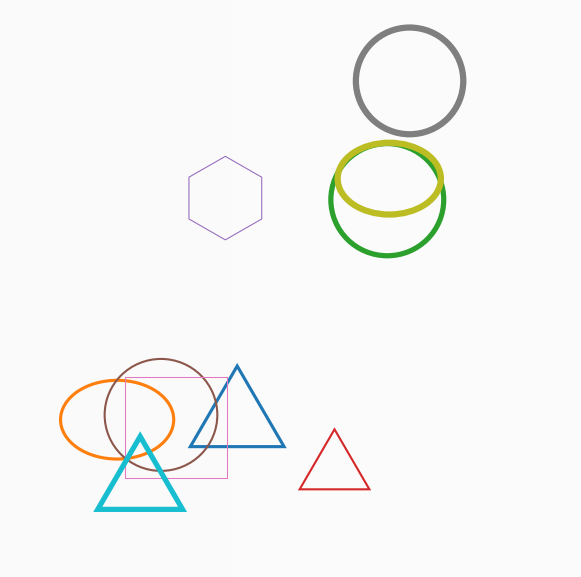[{"shape": "triangle", "thickness": 1.5, "radius": 0.47, "center": [0.408, 0.272]}, {"shape": "oval", "thickness": 1.5, "radius": 0.49, "center": [0.202, 0.272]}, {"shape": "circle", "thickness": 2.5, "radius": 0.49, "center": [0.666, 0.653]}, {"shape": "triangle", "thickness": 1, "radius": 0.35, "center": [0.576, 0.186]}, {"shape": "hexagon", "thickness": 0.5, "radius": 0.36, "center": [0.388, 0.656]}, {"shape": "circle", "thickness": 1, "radius": 0.48, "center": [0.277, 0.281]}, {"shape": "square", "thickness": 0.5, "radius": 0.44, "center": [0.303, 0.259]}, {"shape": "circle", "thickness": 3, "radius": 0.46, "center": [0.705, 0.859]}, {"shape": "oval", "thickness": 3, "radius": 0.44, "center": [0.67, 0.69]}, {"shape": "triangle", "thickness": 2.5, "radius": 0.42, "center": [0.241, 0.159]}]